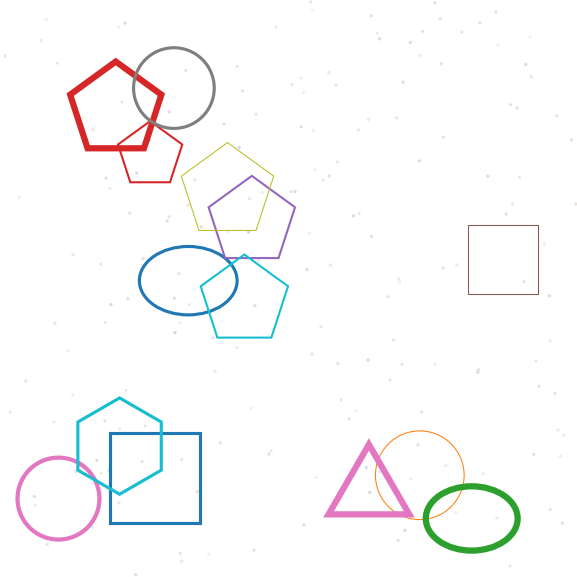[{"shape": "square", "thickness": 1.5, "radius": 0.39, "center": [0.269, 0.171]}, {"shape": "oval", "thickness": 1.5, "radius": 0.42, "center": [0.326, 0.513]}, {"shape": "circle", "thickness": 0.5, "radius": 0.38, "center": [0.727, 0.176]}, {"shape": "oval", "thickness": 3, "radius": 0.4, "center": [0.817, 0.101]}, {"shape": "pentagon", "thickness": 3, "radius": 0.42, "center": [0.2, 0.81]}, {"shape": "pentagon", "thickness": 1, "radius": 0.29, "center": [0.26, 0.731]}, {"shape": "pentagon", "thickness": 1, "radius": 0.39, "center": [0.436, 0.616]}, {"shape": "square", "thickness": 0.5, "radius": 0.3, "center": [0.871, 0.549]}, {"shape": "triangle", "thickness": 3, "radius": 0.4, "center": [0.639, 0.149]}, {"shape": "circle", "thickness": 2, "radius": 0.35, "center": [0.101, 0.136]}, {"shape": "circle", "thickness": 1.5, "radius": 0.35, "center": [0.301, 0.847]}, {"shape": "pentagon", "thickness": 0.5, "radius": 0.42, "center": [0.394, 0.668]}, {"shape": "pentagon", "thickness": 1, "radius": 0.4, "center": [0.423, 0.479]}, {"shape": "hexagon", "thickness": 1.5, "radius": 0.42, "center": [0.207, 0.227]}]